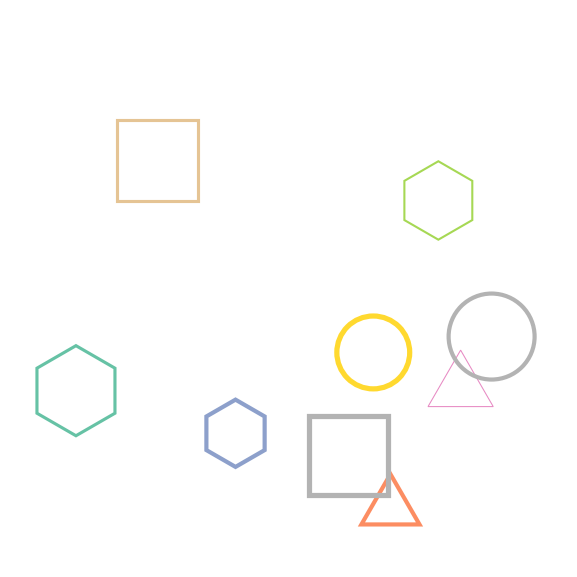[{"shape": "hexagon", "thickness": 1.5, "radius": 0.39, "center": [0.132, 0.323]}, {"shape": "triangle", "thickness": 2, "radius": 0.29, "center": [0.676, 0.12]}, {"shape": "hexagon", "thickness": 2, "radius": 0.29, "center": [0.408, 0.249]}, {"shape": "triangle", "thickness": 0.5, "radius": 0.33, "center": [0.798, 0.328]}, {"shape": "hexagon", "thickness": 1, "radius": 0.34, "center": [0.759, 0.652]}, {"shape": "circle", "thickness": 2.5, "radius": 0.32, "center": [0.646, 0.389]}, {"shape": "square", "thickness": 1.5, "radius": 0.35, "center": [0.272, 0.721]}, {"shape": "circle", "thickness": 2, "radius": 0.37, "center": [0.851, 0.416]}, {"shape": "square", "thickness": 2.5, "radius": 0.34, "center": [0.604, 0.21]}]